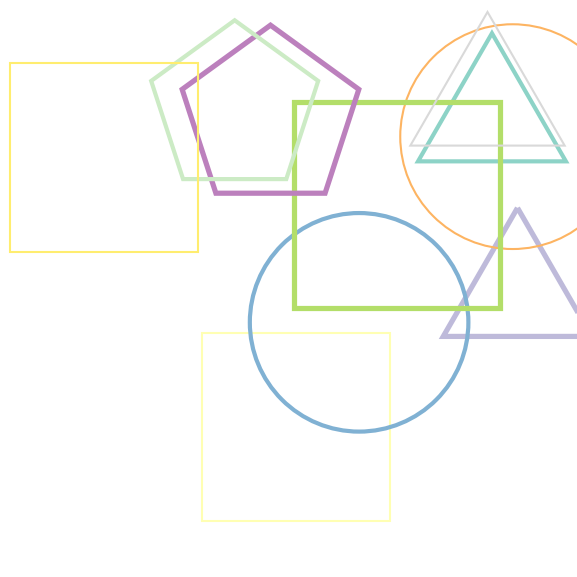[{"shape": "triangle", "thickness": 2, "radius": 0.74, "center": [0.852, 0.794]}, {"shape": "square", "thickness": 1, "radius": 0.81, "center": [0.513, 0.259]}, {"shape": "triangle", "thickness": 2.5, "radius": 0.74, "center": [0.896, 0.491]}, {"shape": "circle", "thickness": 2, "radius": 0.95, "center": [0.622, 0.441]}, {"shape": "circle", "thickness": 1, "radius": 0.97, "center": [0.888, 0.763]}, {"shape": "square", "thickness": 2.5, "radius": 0.89, "center": [0.688, 0.644]}, {"shape": "triangle", "thickness": 1, "radius": 0.77, "center": [0.844, 0.824]}, {"shape": "pentagon", "thickness": 2.5, "radius": 0.8, "center": [0.468, 0.795]}, {"shape": "pentagon", "thickness": 2, "radius": 0.76, "center": [0.406, 0.812]}, {"shape": "square", "thickness": 1, "radius": 0.82, "center": [0.18, 0.727]}]